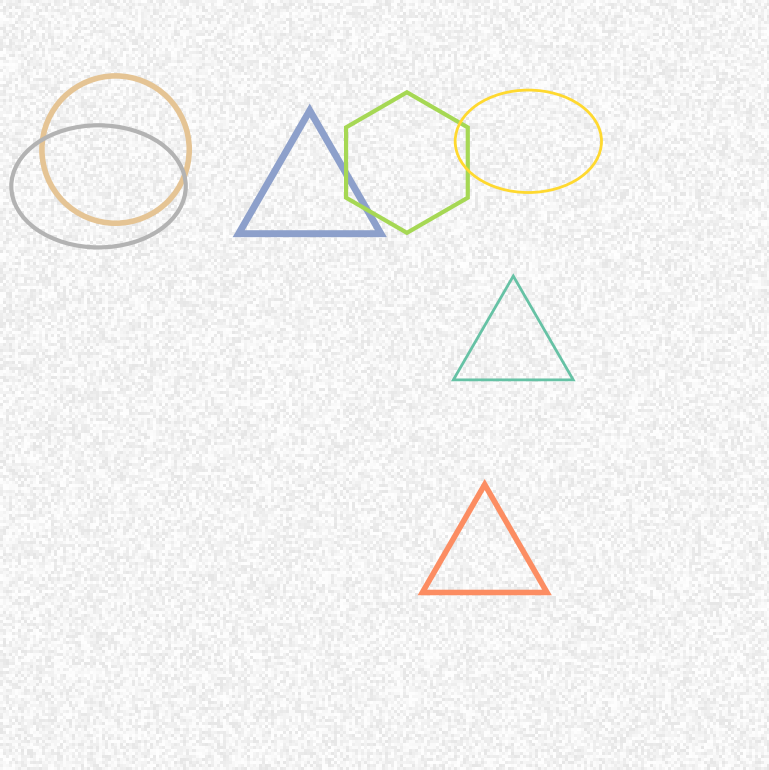[{"shape": "triangle", "thickness": 1, "radius": 0.45, "center": [0.667, 0.552]}, {"shape": "triangle", "thickness": 2, "radius": 0.47, "center": [0.629, 0.277]}, {"shape": "triangle", "thickness": 2.5, "radius": 0.53, "center": [0.402, 0.75]}, {"shape": "hexagon", "thickness": 1.5, "radius": 0.46, "center": [0.528, 0.789]}, {"shape": "oval", "thickness": 1, "radius": 0.48, "center": [0.686, 0.816]}, {"shape": "circle", "thickness": 2, "radius": 0.48, "center": [0.15, 0.806]}, {"shape": "oval", "thickness": 1.5, "radius": 0.57, "center": [0.128, 0.758]}]